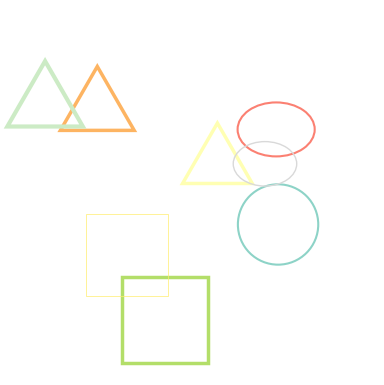[{"shape": "circle", "thickness": 1.5, "radius": 0.52, "center": [0.722, 0.417]}, {"shape": "triangle", "thickness": 2.5, "radius": 0.52, "center": [0.565, 0.576]}, {"shape": "oval", "thickness": 1.5, "radius": 0.5, "center": [0.717, 0.664]}, {"shape": "triangle", "thickness": 2.5, "radius": 0.55, "center": [0.253, 0.717]}, {"shape": "square", "thickness": 2.5, "radius": 0.56, "center": [0.429, 0.169]}, {"shape": "oval", "thickness": 1, "radius": 0.41, "center": [0.688, 0.574]}, {"shape": "triangle", "thickness": 3, "radius": 0.57, "center": [0.117, 0.728]}, {"shape": "square", "thickness": 0.5, "radius": 0.53, "center": [0.329, 0.339]}]